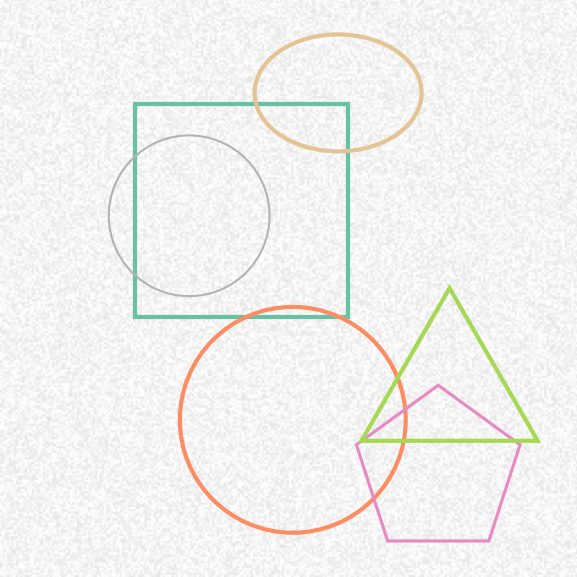[{"shape": "square", "thickness": 2, "radius": 0.92, "center": [0.418, 0.635]}, {"shape": "circle", "thickness": 2, "radius": 0.98, "center": [0.507, 0.272]}, {"shape": "pentagon", "thickness": 1.5, "radius": 0.74, "center": [0.759, 0.183]}, {"shape": "triangle", "thickness": 2, "radius": 0.88, "center": [0.778, 0.324]}, {"shape": "oval", "thickness": 2, "radius": 0.72, "center": [0.585, 0.838]}, {"shape": "circle", "thickness": 1, "radius": 0.7, "center": [0.328, 0.625]}]